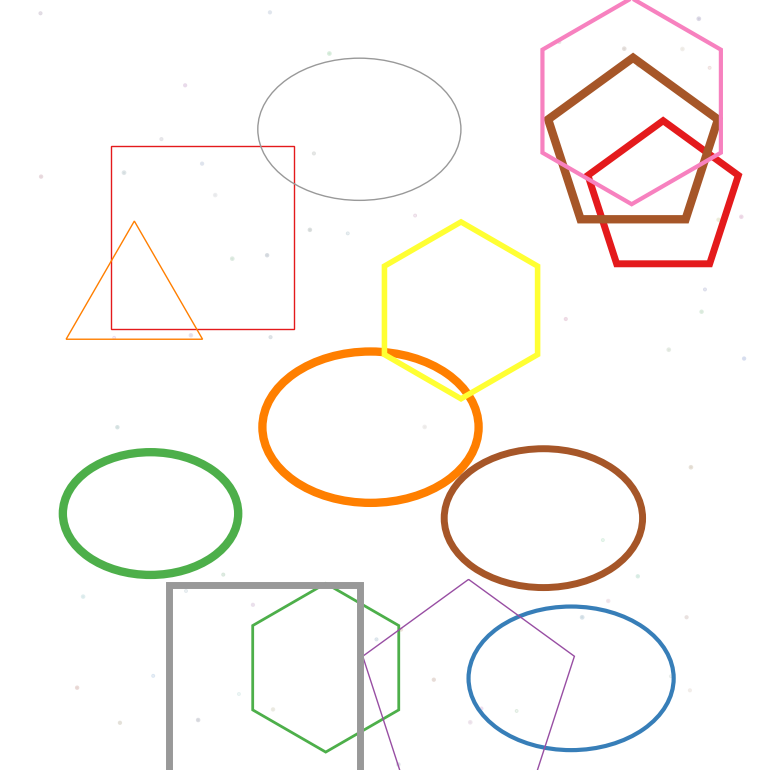[{"shape": "pentagon", "thickness": 2.5, "radius": 0.51, "center": [0.861, 0.741]}, {"shape": "square", "thickness": 0.5, "radius": 0.59, "center": [0.262, 0.691]}, {"shape": "oval", "thickness": 1.5, "radius": 0.67, "center": [0.742, 0.119]}, {"shape": "oval", "thickness": 3, "radius": 0.57, "center": [0.195, 0.333]}, {"shape": "hexagon", "thickness": 1, "radius": 0.55, "center": [0.423, 0.133]}, {"shape": "pentagon", "thickness": 0.5, "radius": 0.72, "center": [0.609, 0.103]}, {"shape": "oval", "thickness": 3, "radius": 0.7, "center": [0.481, 0.445]}, {"shape": "triangle", "thickness": 0.5, "radius": 0.51, "center": [0.174, 0.611]}, {"shape": "hexagon", "thickness": 2, "radius": 0.57, "center": [0.599, 0.597]}, {"shape": "oval", "thickness": 2.5, "radius": 0.64, "center": [0.706, 0.327]}, {"shape": "pentagon", "thickness": 3, "radius": 0.58, "center": [0.822, 0.809]}, {"shape": "hexagon", "thickness": 1.5, "radius": 0.67, "center": [0.82, 0.869]}, {"shape": "square", "thickness": 2.5, "radius": 0.62, "center": [0.344, 0.117]}, {"shape": "oval", "thickness": 0.5, "radius": 0.66, "center": [0.467, 0.832]}]